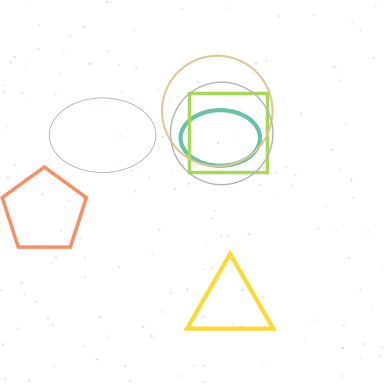[{"shape": "oval", "thickness": 3, "radius": 0.52, "center": [0.572, 0.642]}, {"shape": "pentagon", "thickness": 2.5, "radius": 0.57, "center": [0.115, 0.451]}, {"shape": "oval", "thickness": 0.5, "radius": 0.69, "center": [0.266, 0.649]}, {"shape": "square", "thickness": 2.5, "radius": 0.51, "center": [0.592, 0.656]}, {"shape": "triangle", "thickness": 3, "radius": 0.65, "center": [0.598, 0.211]}, {"shape": "circle", "thickness": 1.5, "radius": 0.72, "center": [0.564, 0.712]}, {"shape": "circle", "thickness": 1, "radius": 0.67, "center": [0.576, 0.653]}]